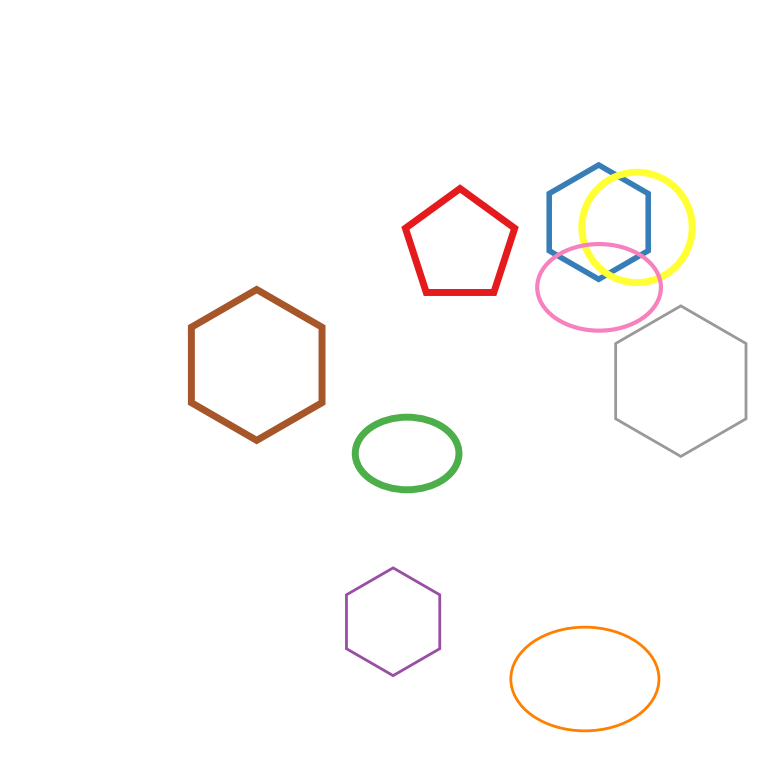[{"shape": "pentagon", "thickness": 2.5, "radius": 0.37, "center": [0.597, 0.681]}, {"shape": "hexagon", "thickness": 2, "radius": 0.37, "center": [0.778, 0.712]}, {"shape": "oval", "thickness": 2.5, "radius": 0.34, "center": [0.529, 0.411]}, {"shape": "hexagon", "thickness": 1, "radius": 0.35, "center": [0.511, 0.193]}, {"shape": "oval", "thickness": 1, "radius": 0.48, "center": [0.76, 0.118]}, {"shape": "circle", "thickness": 2.5, "radius": 0.36, "center": [0.827, 0.705]}, {"shape": "hexagon", "thickness": 2.5, "radius": 0.49, "center": [0.333, 0.526]}, {"shape": "oval", "thickness": 1.5, "radius": 0.4, "center": [0.778, 0.627]}, {"shape": "hexagon", "thickness": 1, "radius": 0.49, "center": [0.884, 0.505]}]